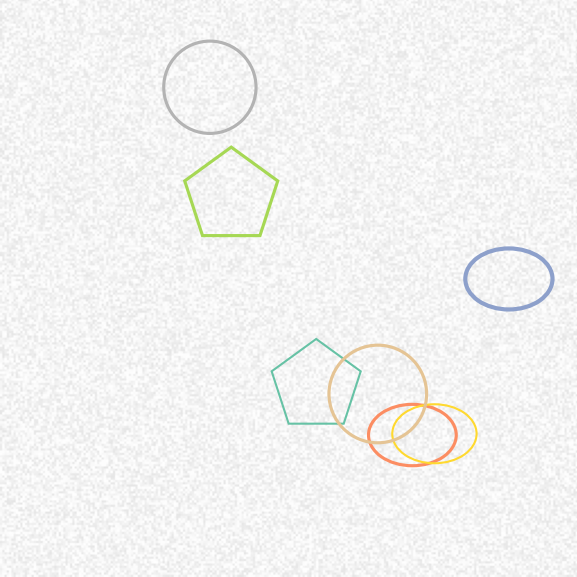[{"shape": "pentagon", "thickness": 1, "radius": 0.41, "center": [0.548, 0.331]}, {"shape": "oval", "thickness": 1.5, "radius": 0.38, "center": [0.714, 0.246]}, {"shape": "oval", "thickness": 2, "radius": 0.38, "center": [0.881, 0.516]}, {"shape": "pentagon", "thickness": 1.5, "radius": 0.42, "center": [0.4, 0.66]}, {"shape": "oval", "thickness": 1, "radius": 0.36, "center": [0.752, 0.248]}, {"shape": "circle", "thickness": 1.5, "radius": 0.42, "center": [0.654, 0.317]}, {"shape": "circle", "thickness": 1.5, "radius": 0.4, "center": [0.363, 0.848]}]